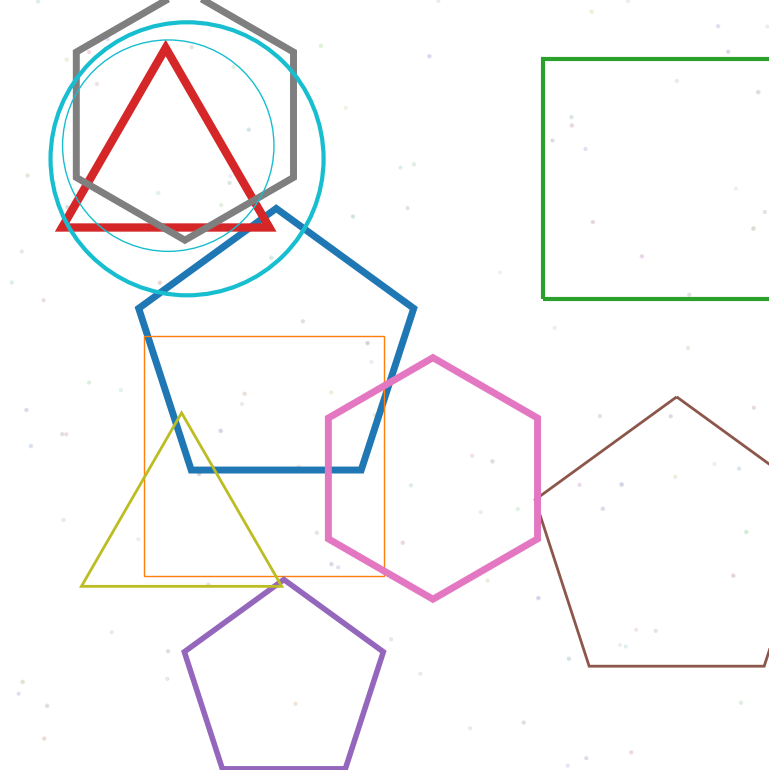[{"shape": "pentagon", "thickness": 2.5, "radius": 0.94, "center": [0.359, 0.541]}, {"shape": "square", "thickness": 0.5, "radius": 0.78, "center": [0.343, 0.408]}, {"shape": "square", "thickness": 1.5, "radius": 0.78, "center": [0.861, 0.768]}, {"shape": "triangle", "thickness": 3, "radius": 0.78, "center": [0.215, 0.782]}, {"shape": "pentagon", "thickness": 2, "radius": 0.68, "center": [0.369, 0.111]}, {"shape": "pentagon", "thickness": 1, "radius": 0.97, "center": [0.879, 0.291]}, {"shape": "hexagon", "thickness": 2.5, "radius": 0.78, "center": [0.562, 0.379]}, {"shape": "hexagon", "thickness": 2.5, "radius": 0.81, "center": [0.24, 0.851]}, {"shape": "triangle", "thickness": 1, "radius": 0.75, "center": [0.236, 0.314]}, {"shape": "circle", "thickness": 0.5, "radius": 0.69, "center": [0.219, 0.811]}, {"shape": "circle", "thickness": 1.5, "radius": 0.89, "center": [0.243, 0.794]}]